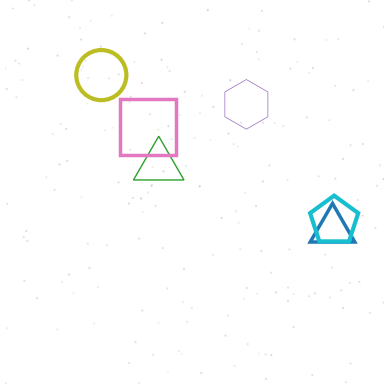[{"shape": "triangle", "thickness": 2.5, "radius": 0.33, "center": [0.864, 0.405]}, {"shape": "triangle", "thickness": 1, "radius": 0.38, "center": [0.412, 0.57]}, {"shape": "hexagon", "thickness": 0.5, "radius": 0.32, "center": [0.64, 0.729]}, {"shape": "square", "thickness": 2.5, "radius": 0.36, "center": [0.385, 0.67]}, {"shape": "circle", "thickness": 3, "radius": 0.33, "center": [0.263, 0.805]}, {"shape": "pentagon", "thickness": 3, "radius": 0.33, "center": [0.868, 0.426]}]